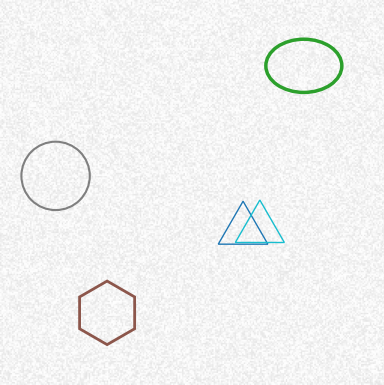[{"shape": "triangle", "thickness": 1, "radius": 0.37, "center": [0.631, 0.403]}, {"shape": "oval", "thickness": 2.5, "radius": 0.49, "center": [0.789, 0.829]}, {"shape": "hexagon", "thickness": 2, "radius": 0.41, "center": [0.278, 0.187]}, {"shape": "circle", "thickness": 1.5, "radius": 0.44, "center": [0.144, 0.543]}, {"shape": "triangle", "thickness": 1, "radius": 0.37, "center": [0.675, 0.407]}]